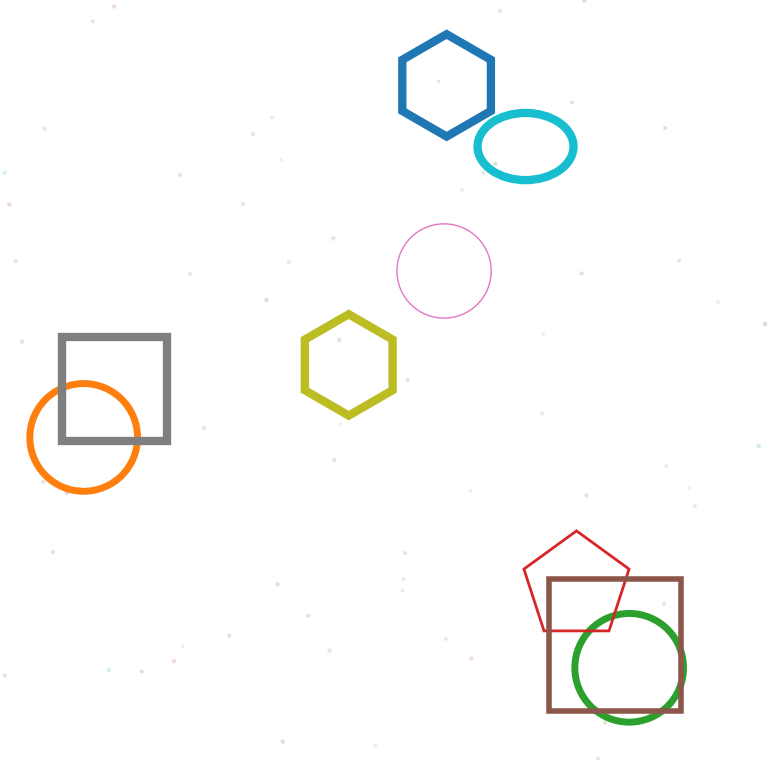[{"shape": "hexagon", "thickness": 3, "radius": 0.33, "center": [0.58, 0.889]}, {"shape": "circle", "thickness": 2.5, "radius": 0.35, "center": [0.109, 0.432]}, {"shape": "circle", "thickness": 2.5, "radius": 0.35, "center": [0.817, 0.133]}, {"shape": "pentagon", "thickness": 1, "radius": 0.36, "center": [0.749, 0.239]}, {"shape": "square", "thickness": 2, "radius": 0.43, "center": [0.799, 0.163]}, {"shape": "circle", "thickness": 0.5, "radius": 0.31, "center": [0.577, 0.648]}, {"shape": "square", "thickness": 3, "radius": 0.34, "center": [0.149, 0.495]}, {"shape": "hexagon", "thickness": 3, "radius": 0.33, "center": [0.453, 0.526]}, {"shape": "oval", "thickness": 3, "radius": 0.31, "center": [0.683, 0.81]}]